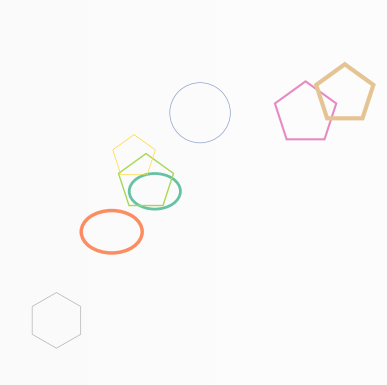[{"shape": "oval", "thickness": 2, "radius": 0.33, "center": [0.4, 0.503]}, {"shape": "oval", "thickness": 2.5, "radius": 0.39, "center": [0.288, 0.398]}, {"shape": "circle", "thickness": 0.5, "radius": 0.39, "center": [0.516, 0.707]}, {"shape": "pentagon", "thickness": 1.5, "radius": 0.42, "center": [0.789, 0.706]}, {"shape": "pentagon", "thickness": 1, "radius": 0.37, "center": [0.377, 0.526]}, {"shape": "pentagon", "thickness": 0.5, "radius": 0.29, "center": [0.346, 0.593]}, {"shape": "pentagon", "thickness": 3, "radius": 0.39, "center": [0.89, 0.756]}, {"shape": "hexagon", "thickness": 0.5, "radius": 0.36, "center": [0.146, 0.168]}]